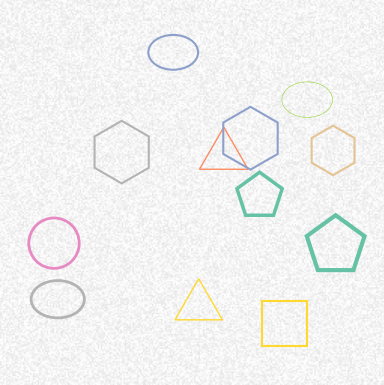[{"shape": "pentagon", "thickness": 3, "radius": 0.39, "center": [0.872, 0.362]}, {"shape": "pentagon", "thickness": 2.5, "radius": 0.31, "center": [0.674, 0.491]}, {"shape": "triangle", "thickness": 1, "radius": 0.37, "center": [0.581, 0.597]}, {"shape": "hexagon", "thickness": 1.5, "radius": 0.41, "center": [0.651, 0.641]}, {"shape": "oval", "thickness": 1.5, "radius": 0.32, "center": [0.45, 0.864]}, {"shape": "circle", "thickness": 2, "radius": 0.33, "center": [0.14, 0.368]}, {"shape": "oval", "thickness": 0.5, "radius": 0.33, "center": [0.798, 0.741]}, {"shape": "square", "thickness": 1.5, "radius": 0.29, "center": [0.739, 0.159]}, {"shape": "triangle", "thickness": 1, "radius": 0.36, "center": [0.516, 0.205]}, {"shape": "hexagon", "thickness": 1.5, "radius": 0.32, "center": [0.865, 0.609]}, {"shape": "hexagon", "thickness": 1.5, "radius": 0.41, "center": [0.316, 0.605]}, {"shape": "oval", "thickness": 2, "radius": 0.35, "center": [0.15, 0.223]}]